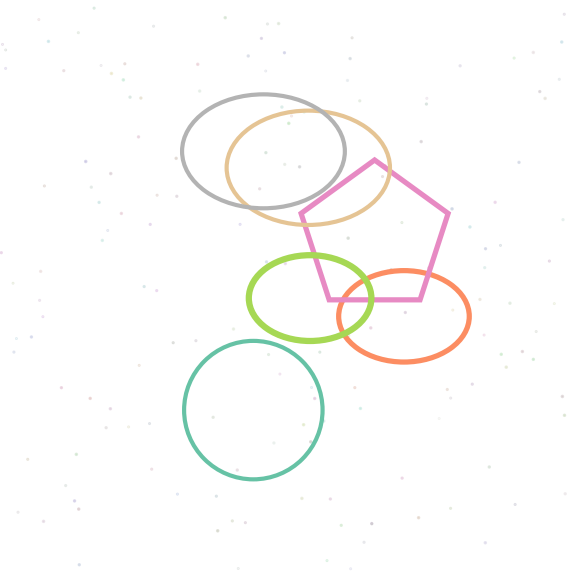[{"shape": "circle", "thickness": 2, "radius": 0.6, "center": [0.439, 0.289]}, {"shape": "oval", "thickness": 2.5, "radius": 0.57, "center": [0.7, 0.451]}, {"shape": "pentagon", "thickness": 2.5, "radius": 0.67, "center": [0.649, 0.588]}, {"shape": "oval", "thickness": 3, "radius": 0.53, "center": [0.537, 0.483]}, {"shape": "oval", "thickness": 2, "radius": 0.71, "center": [0.534, 0.709]}, {"shape": "oval", "thickness": 2, "radius": 0.7, "center": [0.456, 0.737]}]